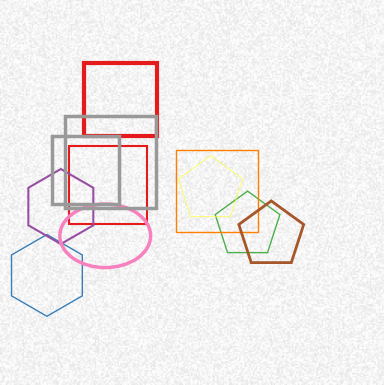[{"shape": "square", "thickness": 3, "radius": 0.48, "center": [0.313, 0.742]}, {"shape": "square", "thickness": 1.5, "radius": 0.51, "center": [0.281, 0.52]}, {"shape": "hexagon", "thickness": 1, "radius": 0.53, "center": [0.122, 0.285]}, {"shape": "pentagon", "thickness": 1, "radius": 0.44, "center": [0.643, 0.415]}, {"shape": "hexagon", "thickness": 1.5, "radius": 0.49, "center": [0.158, 0.464]}, {"shape": "square", "thickness": 1, "radius": 0.53, "center": [0.564, 0.504]}, {"shape": "pentagon", "thickness": 0.5, "radius": 0.44, "center": [0.547, 0.508]}, {"shape": "pentagon", "thickness": 2, "radius": 0.44, "center": [0.705, 0.39]}, {"shape": "oval", "thickness": 2.5, "radius": 0.59, "center": [0.273, 0.387]}, {"shape": "square", "thickness": 2.5, "radius": 0.59, "center": [0.287, 0.579]}, {"shape": "square", "thickness": 2.5, "radius": 0.44, "center": [0.222, 0.559]}]